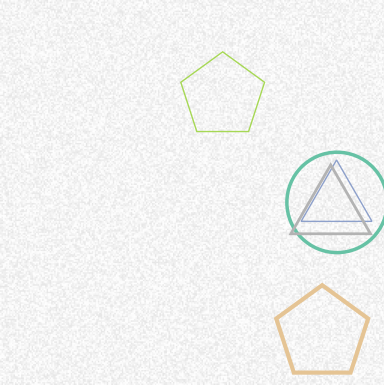[{"shape": "circle", "thickness": 2.5, "radius": 0.65, "center": [0.875, 0.474]}, {"shape": "triangle", "thickness": 1, "radius": 0.53, "center": [0.874, 0.478]}, {"shape": "pentagon", "thickness": 1, "radius": 0.57, "center": [0.578, 0.751]}, {"shape": "pentagon", "thickness": 3, "radius": 0.63, "center": [0.837, 0.134]}, {"shape": "triangle", "thickness": 2, "radius": 0.6, "center": [0.859, 0.452]}]